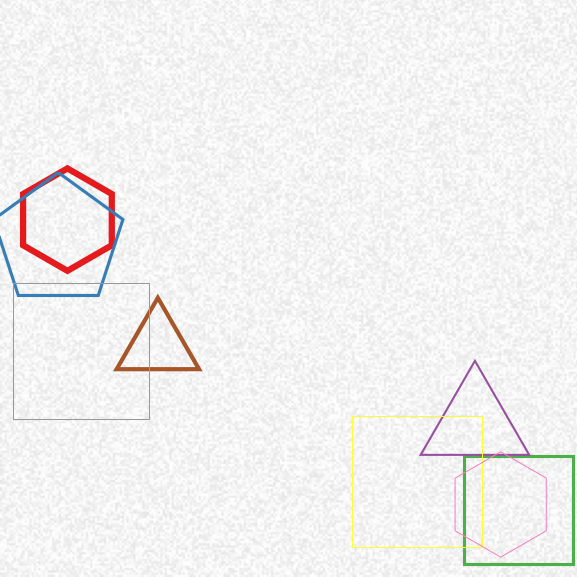[{"shape": "hexagon", "thickness": 3, "radius": 0.44, "center": [0.117, 0.619]}, {"shape": "pentagon", "thickness": 1.5, "radius": 0.59, "center": [0.101, 0.583]}, {"shape": "square", "thickness": 1.5, "radius": 0.47, "center": [0.898, 0.116]}, {"shape": "triangle", "thickness": 1, "radius": 0.54, "center": [0.822, 0.266]}, {"shape": "square", "thickness": 0.5, "radius": 0.56, "center": [0.723, 0.165]}, {"shape": "triangle", "thickness": 2, "radius": 0.41, "center": [0.273, 0.401]}, {"shape": "hexagon", "thickness": 0.5, "radius": 0.46, "center": [0.867, 0.126]}, {"shape": "square", "thickness": 0.5, "radius": 0.59, "center": [0.141, 0.392]}]